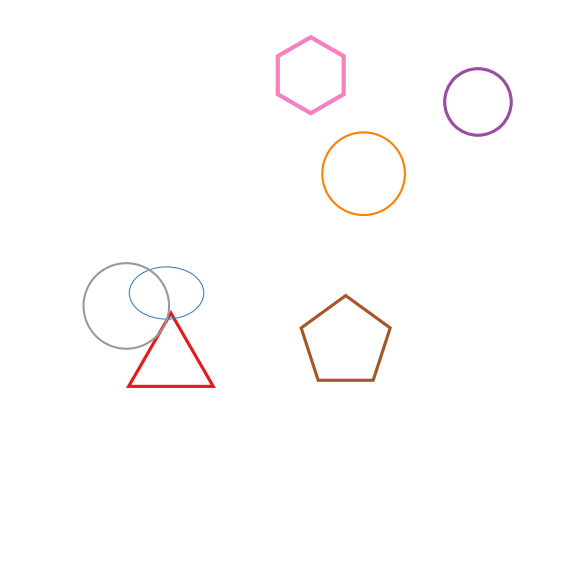[{"shape": "triangle", "thickness": 1.5, "radius": 0.42, "center": [0.296, 0.372]}, {"shape": "oval", "thickness": 0.5, "radius": 0.32, "center": [0.288, 0.492]}, {"shape": "circle", "thickness": 1.5, "radius": 0.29, "center": [0.828, 0.823]}, {"shape": "circle", "thickness": 1, "radius": 0.36, "center": [0.63, 0.698]}, {"shape": "pentagon", "thickness": 1.5, "radius": 0.41, "center": [0.599, 0.406]}, {"shape": "hexagon", "thickness": 2, "radius": 0.33, "center": [0.538, 0.869]}, {"shape": "circle", "thickness": 1, "radius": 0.37, "center": [0.219, 0.469]}]